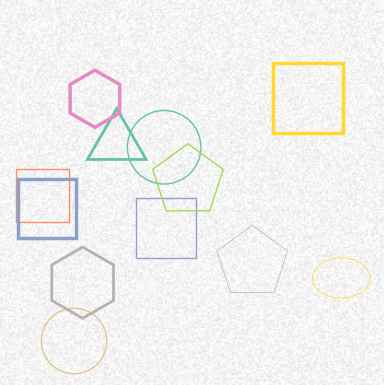[{"shape": "circle", "thickness": 1, "radius": 0.48, "center": [0.426, 0.618]}, {"shape": "triangle", "thickness": 2, "radius": 0.44, "center": [0.303, 0.63]}, {"shape": "square", "thickness": 1, "radius": 0.35, "center": [0.11, 0.492]}, {"shape": "square", "thickness": 2.5, "radius": 0.38, "center": [0.122, 0.459]}, {"shape": "square", "thickness": 1, "radius": 0.39, "center": [0.43, 0.407]}, {"shape": "hexagon", "thickness": 2.5, "radius": 0.37, "center": [0.246, 0.743]}, {"shape": "pentagon", "thickness": 1, "radius": 0.48, "center": [0.488, 0.53]}, {"shape": "square", "thickness": 2.5, "radius": 0.45, "center": [0.799, 0.746]}, {"shape": "oval", "thickness": 0.5, "radius": 0.37, "center": [0.886, 0.278]}, {"shape": "circle", "thickness": 1, "radius": 0.43, "center": [0.192, 0.114]}, {"shape": "pentagon", "thickness": 0.5, "radius": 0.48, "center": [0.655, 0.318]}, {"shape": "hexagon", "thickness": 2, "radius": 0.46, "center": [0.215, 0.266]}]